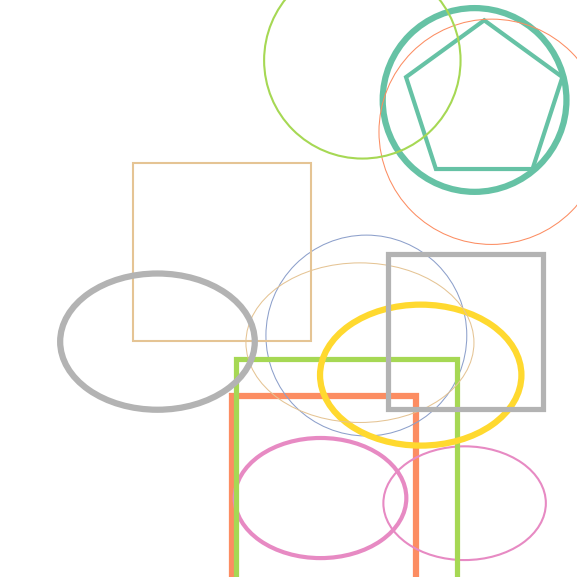[{"shape": "circle", "thickness": 3, "radius": 0.8, "center": [0.822, 0.826]}, {"shape": "pentagon", "thickness": 2, "radius": 0.71, "center": [0.838, 0.822]}, {"shape": "square", "thickness": 3, "radius": 0.8, "center": [0.561, 0.154]}, {"shape": "circle", "thickness": 0.5, "radius": 0.98, "center": [0.851, 0.771]}, {"shape": "circle", "thickness": 0.5, "radius": 0.87, "center": [0.634, 0.418]}, {"shape": "oval", "thickness": 2, "radius": 0.74, "center": [0.555, 0.137]}, {"shape": "oval", "thickness": 1, "radius": 0.7, "center": [0.805, 0.128]}, {"shape": "circle", "thickness": 1, "radius": 0.85, "center": [0.627, 0.895]}, {"shape": "square", "thickness": 2.5, "radius": 0.96, "center": [0.6, 0.187]}, {"shape": "oval", "thickness": 3, "radius": 0.87, "center": [0.729, 0.35]}, {"shape": "square", "thickness": 1, "radius": 0.77, "center": [0.384, 0.563]}, {"shape": "oval", "thickness": 0.5, "radius": 0.99, "center": [0.623, 0.406]}, {"shape": "oval", "thickness": 3, "radius": 0.84, "center": [0.273, 0.408]}, {"shape": "square", "thickness": 2.5, "radius": 0.67, "center": [0.806, 0.425]}]